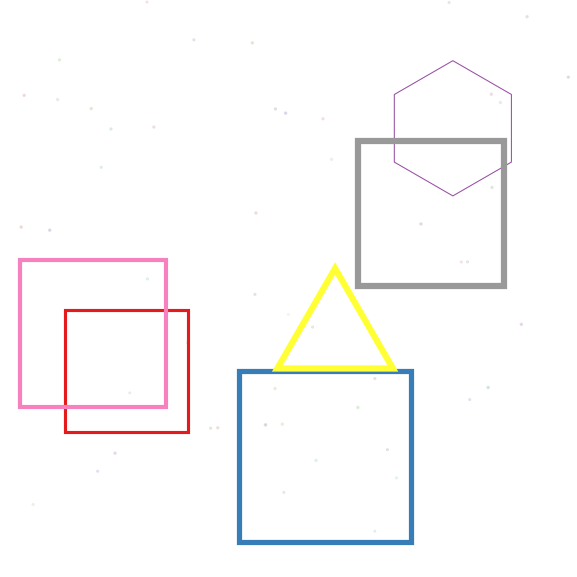[{"shape": "square", "thickness": 1.5, "radius": 0.53, "center": [0.219, 0.357]}, {"shape": "square", "thickness": 2.5, "radius": 0.74, "center": [0.562, 0.209]}, {"shape": "hexagon", "thickness": 0.5, "radius": 0.59, "center": [0.784, 0.777]}, {"shape": "triangle", "thickness": 3, "radius": 0.58, "center": [0.58, 0.419]}, {"shape": "square", "thickness": 2, "radius": 0.64, "center": [0.161, 0.422]}, {"shape": "square", "thickness": 3, "radius": 0.63, "center": [0.746, 0.629]}]